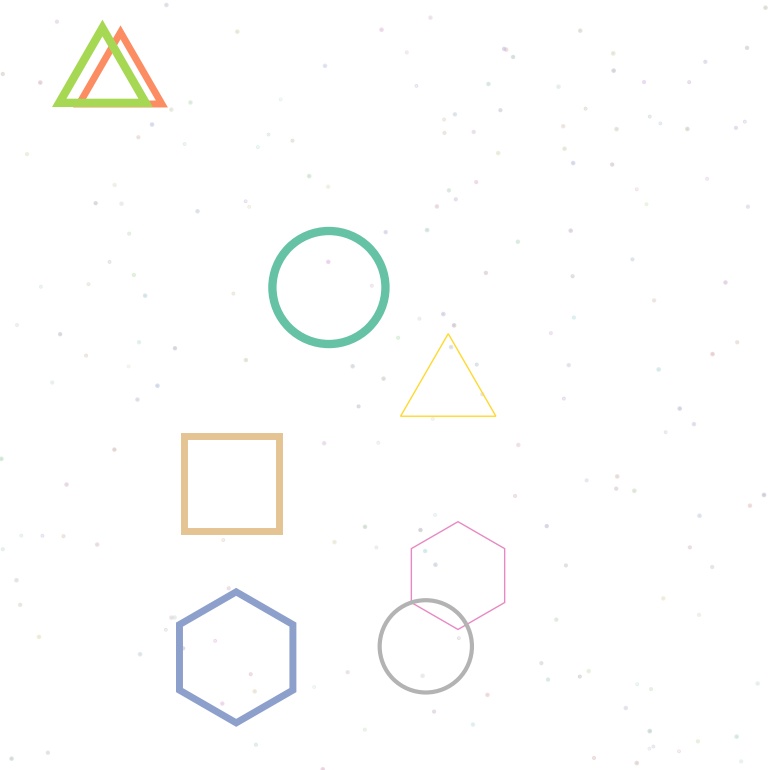[{"shape": "circle", "thickness": 3, "radius": 0.37, "center": [0.427, 0.627]}, {"shape": "triangle", "thickness": 2.5, "radius": 0.31, "center": [0.157, 0.896]}, {"shape": "hexagon", "thickness": 2.5, "radius": 0.43, "center": [0.307, 0.146]}, {"shape": "hexagon", "thickness": 0.5, "radius": 0.35, "center": [0.595, 0.252]}, {"shape": "triangle", "thickness": 3, "radius": 0.32, "center": [0.133, 0.899]}, {"shape": "triangle", "thickness": 0.5, "radius": 0.36, "center": [0.582, 0.495]}, {"shape": "square", "thickness": 2.5, "radius": 0.31, "center": [0.301, 0.372]}, {"shape": "circle", "thickness": 1.5, "radius": 0.3, "center": [0.553, 0.161]}]